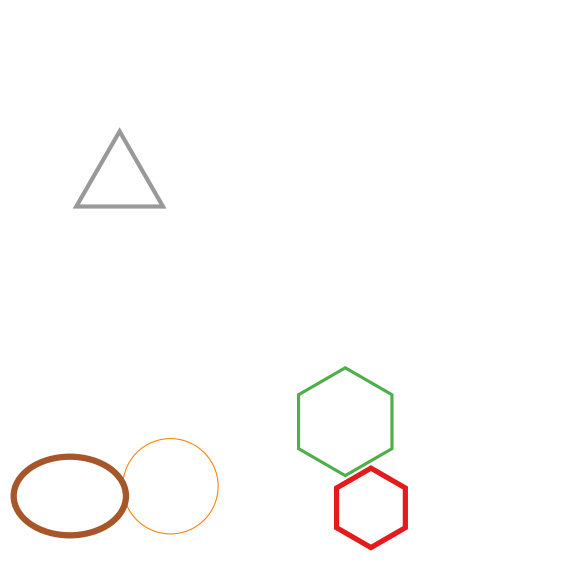[{"shape": "hexagon", "thickness": 2.5, "radius": 0.34, "center": [0.642, 0.12]}, {"shape": "hexagon", "thickness": 1.5, "radius": 0.47, "center": [0.598, 0.269]}, {"shape": "circle", "thickness": 0.5, "radius": 0.41, "center": [0.295, 0.157]}, {"shape": "oval", "thickness": 3, "radius": 0.49, "center": [0.121, 0.14]}, {"shape": "triangle", "thickness": 2, "radius": 0.43, "center": [0.207, 0.685]}]